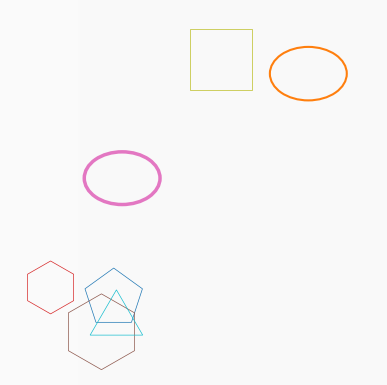[{"shape": "pentagon", "thickness": 0.5, "radius": 0.39, "center": [0.293, 0.226]}, {"shape": "oval", "thickness": 1.5, "radius": 0.5, "center": [0.796, 0.809]}, {"shape": "hexagon", "thickness": 0.5, "radius": 0.34, "center": [0.131, 0.253]}, {"shape": "hexagon", "thickness": 0.5, "radius": 0.49, "center": [0.262, 0.138]}, {"shape": "oval", "thickness": 2.5, "radius": 0.49, "center": [0.315, 0.537]}, {"shape": "square", "thickness": 0.5, "radius": 0.4, "center": [0.57, 0.846]}, {"shape": "triangle", "thickness": 0.5, "radius": 0.39, "center": [0.3, 0.169]}]